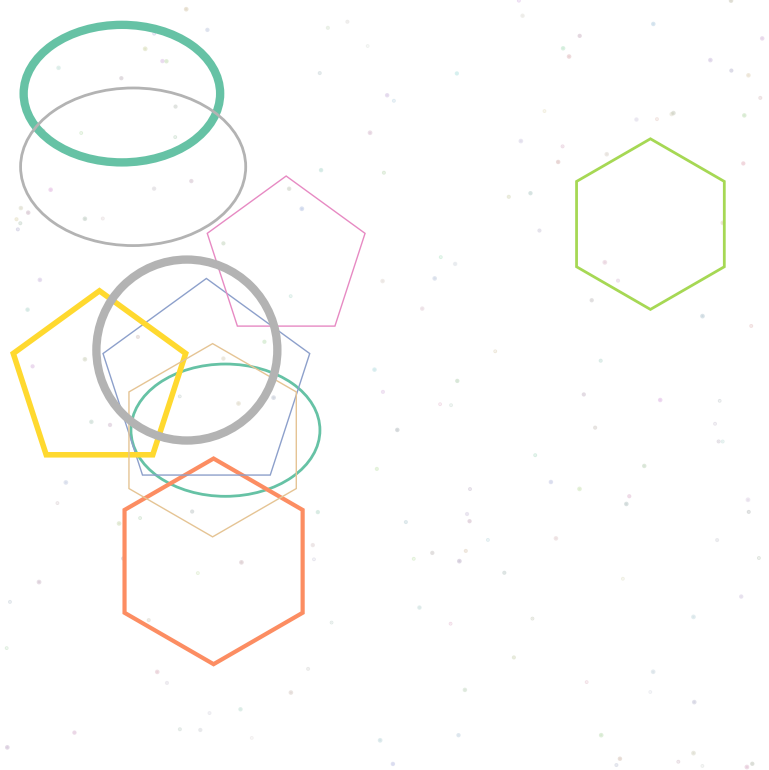[{"shape": "oval", "thickness": 1, "radius": 0.61, "center": [0.293, 0.441]}, {"shape": "oval", "thickness": 3, "radius": 0.64, "center": [0.158, 0.878]}, {"shape": "hexagon", "thickness": 1.5, "radius": 0.67, "center": [0.277, 0.271]}, {"shape": "pentagon", "thickness": 0.5, "radius": 0.71, "center": [0.268, 0.497]}, {"shape": "pentagon", "thickness": 0.5, "radius": 0.54, "center": [0.372, 0.664]}, {"shape": "hexagon", "thickness": 1, "radius": 0.55, "center": [0.845, 0.709]}, {"shape": "pentagon", "thickness": 2, "radius": 0.59, "center": [0.129, 0.505]}, {"shape": "hexagon", "thickness": 0.5, "radius": 0.63, "center": [0.276, 0.428]}, {"shape": "oval", "thickness": 1, "radius": 0.73, "center": [0.173, 0.783]}, {"shape": "circle", "thickness": 3, "radius": 0.59, "center": [0.243, 0.545]}]